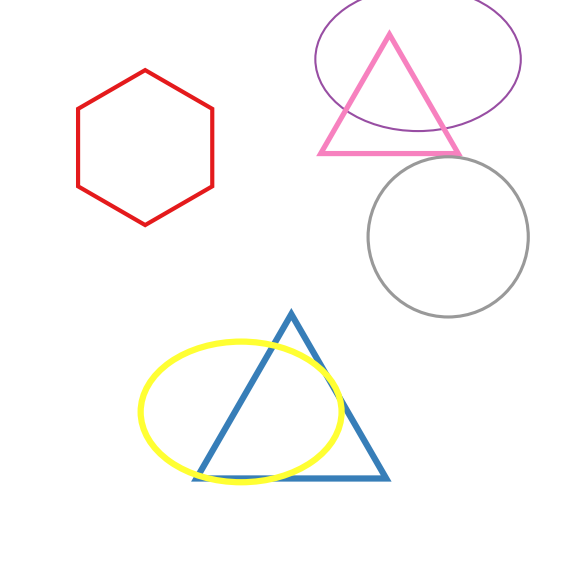[{"shape": "hexagon", "thickness": 2, "radius": 0.67, "center": [0.251, 0.744]}, {"shape": "triangle", "thickness": 3, "radius": 0.95, "center": [0.504, 0.265]}, {"shape": "oval", "thickness": 1, "radius": 0.89, "center": [0.724, 0.897]}, {"shape": "oval", "thickness": 3, "radius": 0.87, "center": [0.418, 0.286]}, {"shape": "triangle", "thickness": 2.5, "radius": 0.69, "center": [0.674, 0.802]}, {"shape": "circle", "thickness": 1.5, "radius": 0.69, "center": [0.776, 0.589]}]